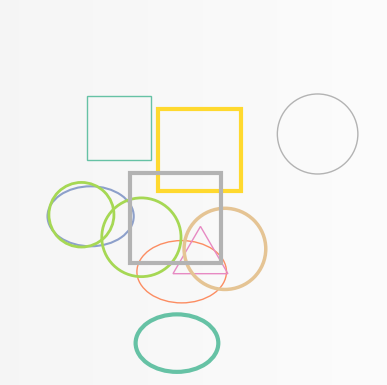[{"shape": "oval", "thickness": 3, "radius": 0.53, "center": [0.457, 0.109]}, {"shape": "square", "thickness": 1, "radius": 0.41, "center": [0.307, 0.668]}, {"shape": "oval", "thickness": 1, "radius": 0.58, "center": [0.469, 0.294]}, {"shape": "oval", "thickness": 1.5, "radius": 0.56, "center": [0.234, 0.438]}, {"shape": "triangle", "thickness": 1, "radius": 0.41, "center": [0.517, 0.33]}, {"shape": "circle", "thickness": 2, "radius": 0.51, "center": [0.365, 0.384]}, {"shape": "circle", "thickness": 2, "radius": 0.42, "center": [0.21, 0.442]}, {"shape": "square", "thickness": 3, "radius": 0.54, "center": [0.515, 0.611]}, {"shape": "circle", "thickness": 2.5, "radius": 0.53, "center": [0.58, 0.354]}, {"shape": "square", "thickness": 3, "radius": 0.59, "center": [0.452, 0.434]}, {"shape": "circle", "thickness": 1, "radius": 0.52, "center": [0.82, 0.652]}]